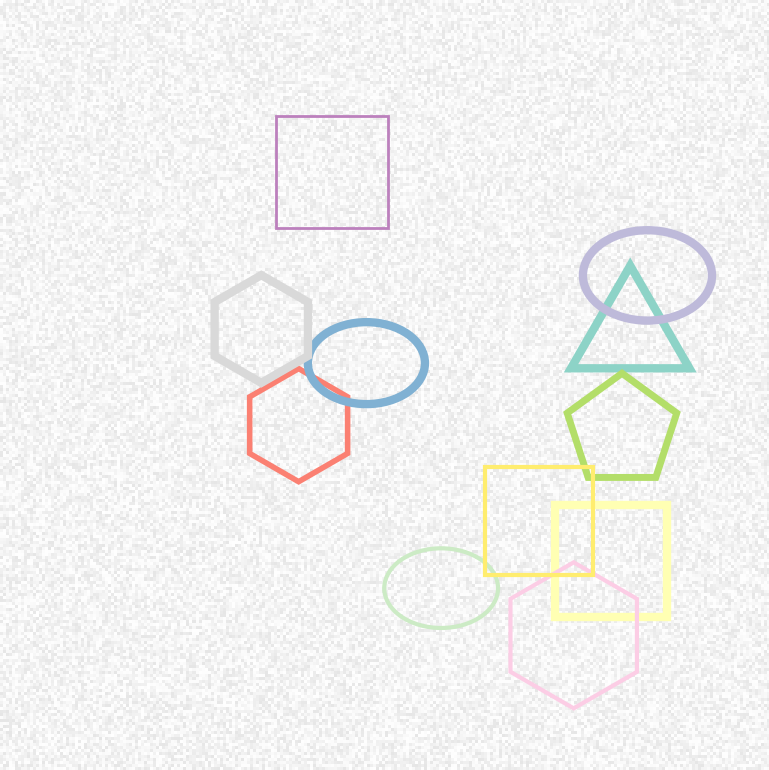[{"shape": "triangle", "thickness": 3, "radius": 0.44, "center": [0.818, 0.566]}, {"shape": "square", "thickness": 3, "radius": 0.36, "center": [0.794, 0.272]}, {"shape": "oval", "thickness": 3, "radius": 0.42, "center": [0.841, 0.642]}, {"shape": "hexagon", "thickness": 2, "radius": 0.37, "center": [0.388, 0.448]}, {"shape": "oval", "thickness": 3, "radius": 0.38, "center": [0.476, 0.528]}, {"shape": "pentagon", "thickness": 2.5, "radius": 0.37, "center": [0.808, 0.44]}, {"shape": "hexagon", "thickness": 1.5, "radius": 0.47, "center": [0.745, 0.175]}, {"shape": "hexagon", "thickness": 3, "radius": 0.35, "center": [0.339, 0.573]}, {"shape": "square", "thickness": 1, "radius": 0.36, "center": [0.431, 0.776]}, {"shape": "oval", "thickness": 1.5, "radius": 0.37, "center": [0.573, 0.236]}, {"shape": "square", "thickness": 1.5, "radius": 0.35, "center": [0.7, 0.323]}]